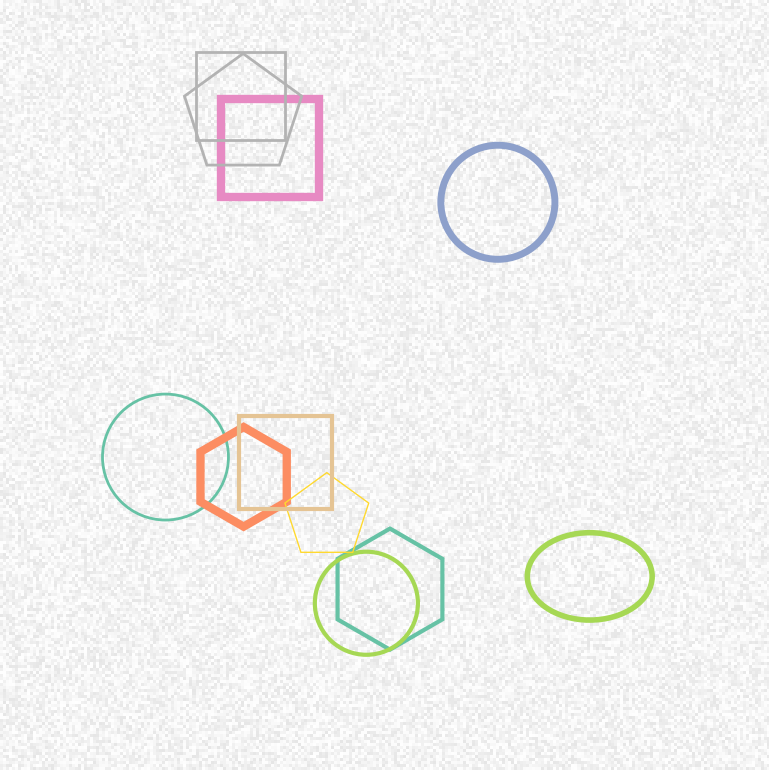[{"shape": "circle", "thickness": 1, "radius": 0.41, "center": [0.215, 0.406]}, {"shape": "hexagon", "thickness": 1.5, "radius": 0.39, "center": [0.506, 0.235]}, {"shape": "hexagon", "thickness": 3, "radius": 0.32, "center": [0.316, 0.381]}, {"shape": "circle", "thickness": 2.5, "radius": 0.37, "center": [0.647, 0.737]}, {"shape": "square", "thickness": 3, "radius": 0.32, "center": [0.35, 0.808]}, {"shape": "circle", "thickness": 1.5, "radius": 0.33, "center": [0.476, 0.217]}, {"shape": "oval", "thickness": 2, "radius": 0.41, "center": [0.766, 0.251]}, {"shape": "pentagon", "thickness": 0.5, "radius": 0.29, "center": [0.424, 0.329]}, {"shape": "square", "thickness": 1.5, "radius": 0.3, "center": [0.37, 0.4]}, {"shape": "pentagon", "thickness": 1, "radius": 0.4, "center": [0.316, 0.85]}, {"shape": "square", "thickness": 1, "radius": 0.29, "center": [0.312, 0.875]}]